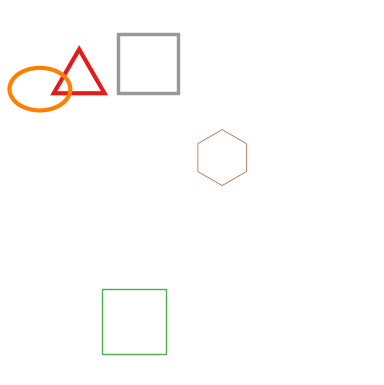[{"shape": "triangle", "thickness": 3, "radius": 0.38, "center": [0.206, 0.796]}, {"shape": "square", "thickness": 1, "radius": 0.42, "center": [0.348, 0.165]}, {"shape": "oval", "thickness": 3, "radius": 0.4, "center": [0.104, 0.768]}, {"shape": "hexagon", "thickness": 0.5, "radius": 0.36, "center": [0.577, 0.591]}, {"shape": "square", "thickness": 2.5, "radius": 0.39, "center": [0.384, 0.836]}]